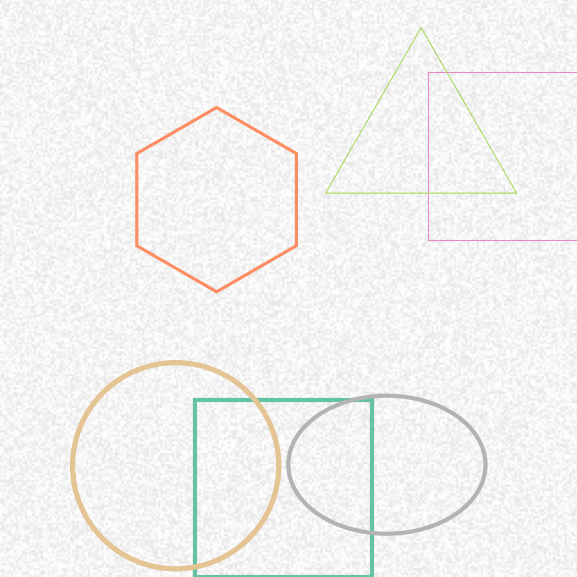[{"shape": "square", "thickness": 2, "radius": 0.77, "center": [0.491, 0.153]}, {"shape": "hexagon", "thickness": 1.5, "radius": 0.8, "center": [0.375, 0.653]}, {"shape": "square", "thickness": 0.5, "radius": 0.72, "center": [0.886, 0.729]}, {"shape": "triangle", "thickness": 0.5, "radius": 0.95, "center": [0.729, 0.76]}, {"shape": "circle", "thickness": 2.5, "radius": 0.89, "center": [0.304, 0.193]}, {"shape": "oval", "thickness": 2, "radius": 0.85, "center": [0.67, 0.194]}]